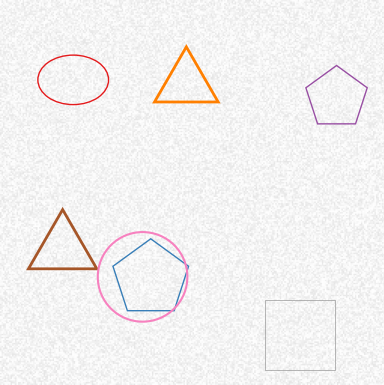[{"shape": "oval", "thickness": 1, "radius": 0.46, "center": [0.19, 0.793]}, {"shape": "pentagon", "thickness": 1, "radius": 0.52, "center": [0.392, 0.276]}, {"shape": "pentagon", "thickness": 1, "radius": 0.42, "center": [0.874, 0.746]}, {"shape": "triangle", "thickness": 2, "radius": 0.48, "center": [0.484, 0.783]}, {"shape": "triangle", "thickness": 2, "radius": 0.51, "center": [0.163, 0.353]}, {"shape": "circle", "thickness": 1.5, "radius": 0.58, "center": [0.37, 0.281]}, {"shape": "square", "thickness": 0.5, "radius": 0.45, "center": [0.779, 0.13]}]